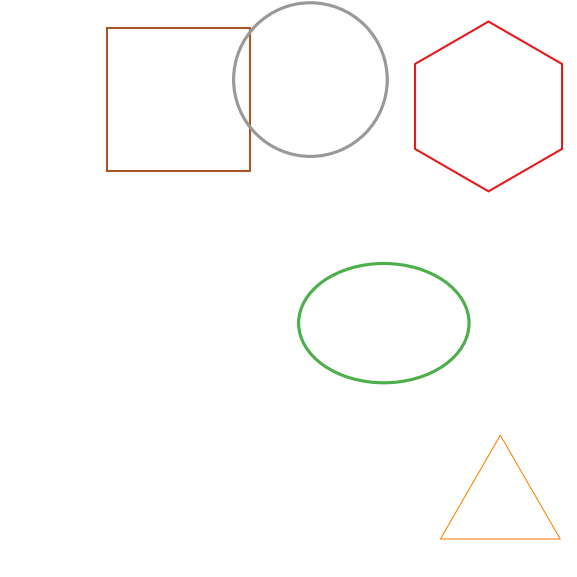[{"shape": "hexagon", "thickness": 1, "radius": 0.74, "center": [0.846, 0.815]}, {"shape": "oval", "thickness": 1.5, "radius": 0.74, "center": [0.665, 0.44]}, {"shape": "triangle", "thickness": 0.5, "radius": 0.6, "center": [0.866, 0.126]}, {"shape": "square", "thickness": 1, "radius": 0.62, "center": [0.309, 0.827]}, {"shape": "circle", "thickness": 1.5, "radius": 0.67, "center": [0.538, 0.861]}]